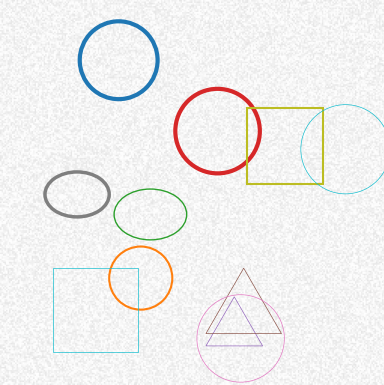[{"shape": "circle", "thickness": 3, "radius": 0.51, "center": [0.308, 0.844]}, {"shape": "circle", "thickness": 1.5, "radius": 0.41, "center": [0.366, 0.278]}, {"shape": "oval", "thickness": 1, "radius": 0.47, "center": [0.391, 0.443]}, {"shape": "circle", "thickness": 3, "radius": 0.55, "center": [0.565, 0.659]}, {"shape": "triangle", "thickness": 0.5, "radius": 0.43, "center": [0.609, 0.144]}, {"shape": "triangle", "thickness": 0.5, "radius": 0.57, "center": [0.633, 0.19]}, {"shape": "circle", "thickness": 0.5, "radius": 0.57, "center": [0.625, 0.121]}, {"shape": "oval", "thickness": 2.5, "radius": 0.42, "center": [0.2, 0.495]}, {"shape": "square", "thickness": 1.5, "radius": 0.49, "center": [0.74, 0.621]}, {"shape": "circle", "thickness": 0.5, "radius": 0.58, "center": [0.897, 0.612]}, {"shape": "square", "thickness": 0.5, "radius": 0.55, "center": [0.248, 0.195]}]